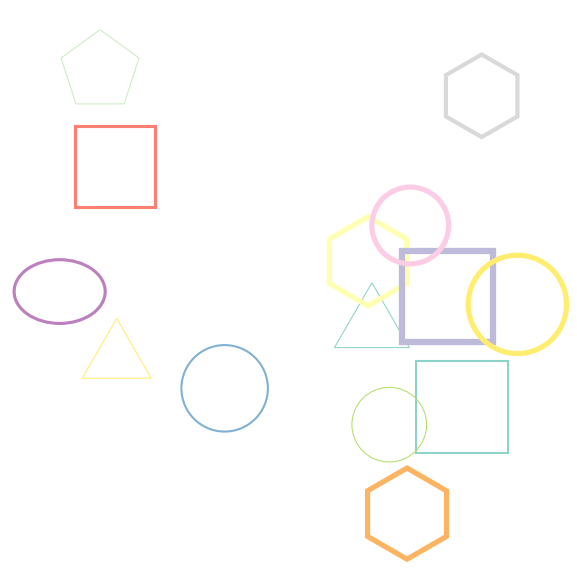[{"shape": "triangle", "thickness": 0.5, "radius": 0.37, "center": [0.644, 0.435]}, {"shape": "square", "thickness": 1, "radius": 0.4, "center": [0.799, 0.294]}, {"shape": "hexagon", "thickness": 2.5, "radius": 0.39, "center": [0.637, 0.547]}, {"shape": "square", "thickness": 3, "radius": 0.39, "center": [0.775, 0.486]}, {"shape": "square", "thickness": 1.5, "radius": 0.35, "center": [0.199, 0.711]}, {"shape": "circle", "thickness": 1, "radius": 0.37, "center": [0.389, 0.327]}, {"shape": "hexagon", "thickness": 2.5, "radius": 0.39, "center": [0.705, 0.11]}, {"shape": "circle", "thickness": 0.5, "radius": 0.32, "center": [0.674, 0.264]}, {"shape": "circle", "thickness": 2.5, "radius": 0.33, "center": [0.71, 0.609]}, {"shape": "hexagon", "thickness": 2, "radius": 0.36, "center": [0.834, 0.833]}, {"shape": "oval", "thickness": 1.5, "radius": 0.39, "center": [0.103, 0.494]}, {"shape": "pentagon", "thickness": 0.5, "radius": 0.35, "center": [0.173, 0.877]}, {"shape": "triangle", "thickness": 0.5, "radius": 0.35, "center": [0.202, 0.379]}, {"shape": "circle", "thickness": 2.5, "radius": 0.43, "center": [0.896, 0.472]}]